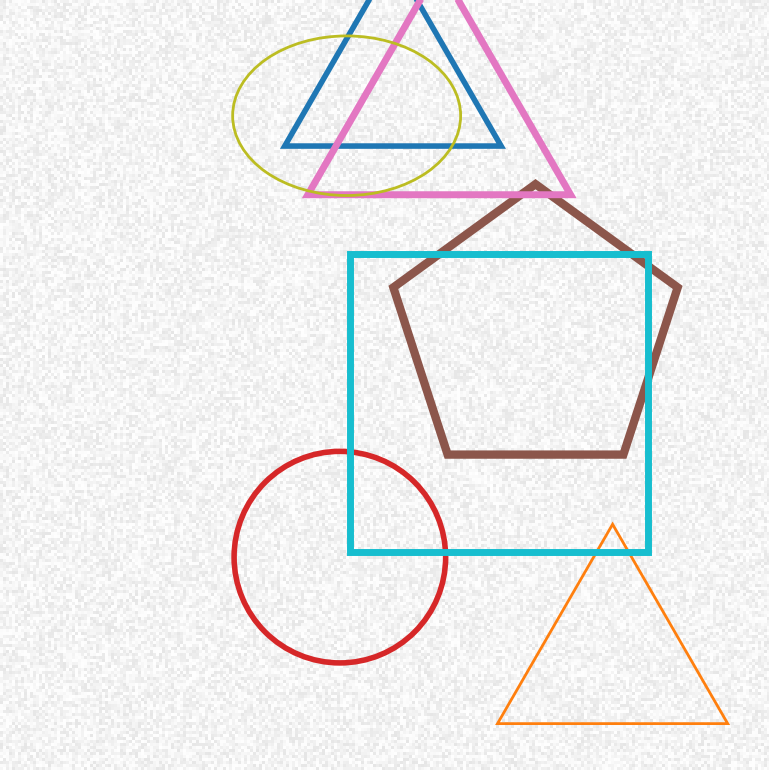[{"shape": "triangle", "thickness": 2, "radius": 0.81, "center": [0.51, 0.891]}, {"shape": "triangle", "thickness": 1, "radius": 0.86, "center": [0.796, 0.147]}, {"shape": "circle", "thickness": 2, "radius": 0.69, "center": [0.441, 0.276]}, {"shape": "pentagon", "thickness": 3, "radius": 0.97, "center": [0.695, 0.567]}, {"shape": "triangle", "thickness": 2.5, "radius": 0.98, "center": [0.57, 0.846]}, {"shape": "oval", "thickness": 1, "radius": 0.74, "center": [0.45, 0.85]}, {"shape": "square", "thickness": 2.5, "radius": 0.97, "center": [0.649, 0.477]}]